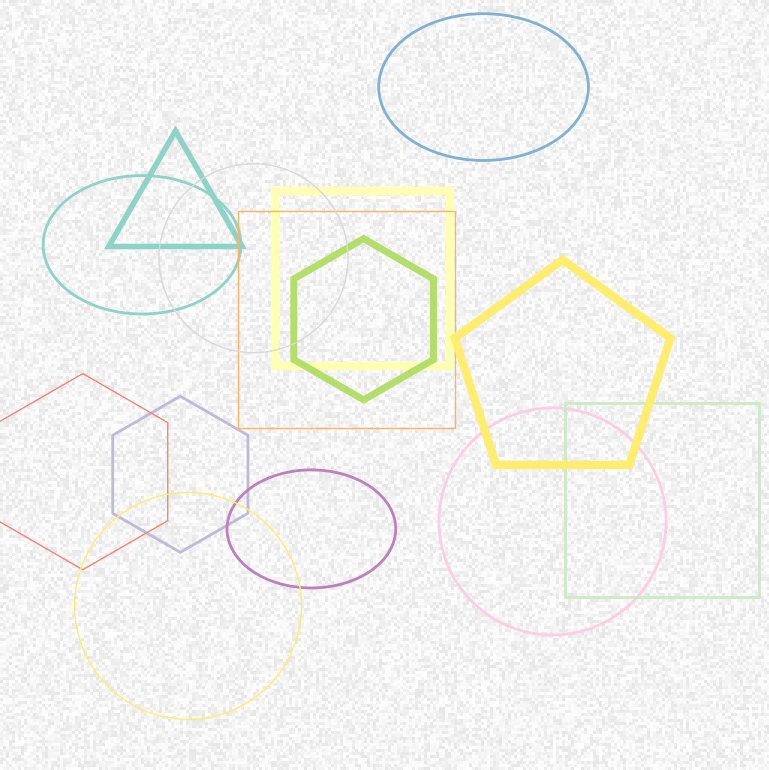[{"shape": "oval", "thickness": 1, "radius": 0.64, "center": [0.184, 0.682]}, {"shape": "triangle", "thickness": 2, "radius": 0.5, "center": [0.228, 0.73]}, {"shape": "square", "thickness": 3, "radius": 0.57, "center": [0.47, 0.638]}, {"shape": "hexagon", "thickness": 1, "radius": 0.51, "center": [0.234, 0.384]}, {"shape": "hexagon", "thickness": 0.5, "radius": 0.64, "center": [0.108, 0.387]}, {"shape": "oval", "thickness": 1, "radius": 0.68, "center": [0.628, 0.887]}, {"shape": "square", "thickness": 0.5, "radius": 0.7, "center": [0.45, 0.584]}, {"shape": "hexagon", "thickness": 2.5, "radius": 0.52, "center": [0.472, 0.585]}, {"shape": "circle", "thickness": 1, "radius": 0.74, "center": [0.718, 0.323]}, {"shape": "circle", "thickness": 0.5, "radius": 0.61, "center": [0.329, 0.665]}, {"shape": "oval", "thickness": 1, "radius": 0.55, "center": [0.404, 0.313]}, {"shape": "square", "thickness": 1, "radius": 0.63, "center": [0.86, 0.351]}, {"shape": "pentagon", "thickness": 3, "radius": 0.74, "center": [0.731, 0.515]}, {"shape": "circle", "thickness": 0.5, "radius": 0.74, "center": [0.244, 0.213]}]